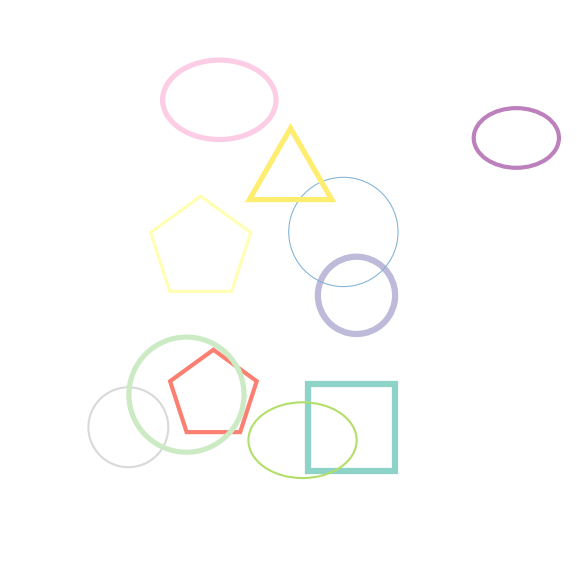[{"shape": "square", "thickness": 3, "radius": 0.37, "center": [0.609, 0.259]}, {"shape": "pentagon", "thickness": 1.5, "radius": 0.46, "center": [0.347, 0.568]}, {"shape": "circle", "thickness": 3, "radius": 0.33, "center": [0.617, 0.488]}, {"shape": "pentagon", "thickness": 2, "radius": 0.39, "center": [0.37, 0.315]}, {"shape": "circle", "thickness": 0.5, "radius": 0.47, "center": [0.595, 0.597]}, {"shape": "oval", "thickness": 1, "radius": 0.47, "center": [0.524, 0.237]}, {"shape": "oval", "thickness": 2.5, "radius": 0.49, "center": [0.38, 0.826]}, {"shape": "circle", "thickness": 1, "radius": 0.35, "center": [0.222, 0.259]}, {"shape": "oval", "thickness": 2, "radius": 0.37, "center": [0.894, 0.76]}, {"shape": "circle", "thickness": 2.5, "radius": 0.5, "center": [0.323, 0.316]}, {"shape": "triangle", "thickness": 2.5, "radius": 0.41, "center": [0.503, 0.695]}]